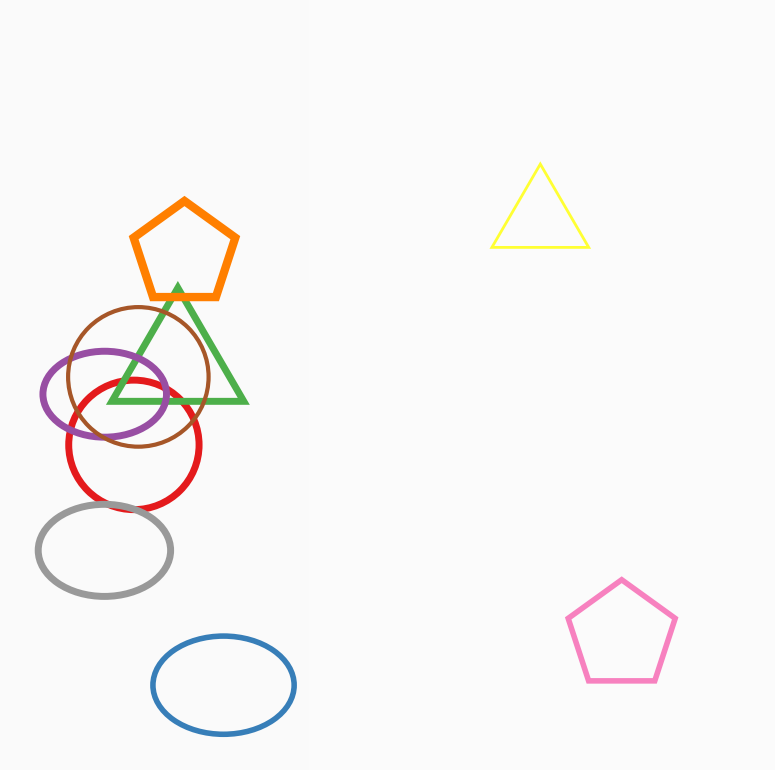[{"shape": "circle", "thickness": 2.5, "radius": 0.42, "center": [0.173, 0.422]}, {"shape": "oval", "thickness": 2, "radius": 0.46, "center": [0.288, 0.11]}, {"shape": "triangle", "thickness": 2.5, "radius": 0.49, "center": [0.229, 0.528]}, {"shape": "oval", "thickness": 2.5, "radius": 0.4, "center": [0.135, 0.488]}, {"shape": "pentagon", "thickness": 3, "radius": 0.34, "center": [0.238, 0.67]}, {"shape": "triangle", "thickness": 1, "radius": 0.36, "center": [0.697, 0.715]}, {"shape": "circle", "thickness": 1.5, "radius": 0.45, "center": [0.179, 0.511]}, {"shape": "pentagon", "thickness": 2, "radius": 0.36, "center": [0.802, 0.174]}, {"shape": "oval", "thickness": 2.5, "radius": 0.43, "center": [0.135, 0.285]}]